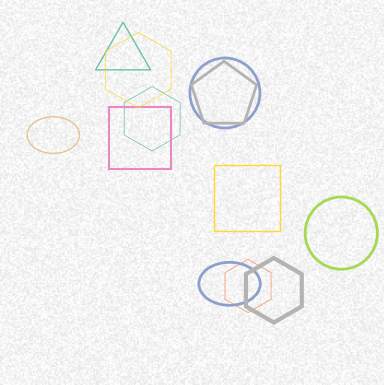[{"shape": "hexagon", "thickness": 0.5, "radius": 0.42, "center": [0.395, 0.692]}, {"shape": "triangle", "thickness": 1, "radius": 0.41, "center": [0.32, 0.86]}, {"shape": "hexagon", "thickness": 0.5, "radius": 0.35, "center": [0.644, 0.257]}, {"shape": "circle", "thickness": 2, "radius": 0.45, "center": [0.584, 0.758]}, {"shape": "oval", "thickness": 2, "radius": 0.4, "center": [0.596, 0.263]}, {"shape": "square", "thickness": 1.5, "radius": 0.41, "center": [0.364, 0.642]}, {"shape": "circle", "thickness": 2, "radius": 0.47, "center": [0.886, 0.395]}, {"shape": "square", "thickness": 1, "radius": 0.43, "center": [0.642, 0.486]}, {"shape": "hexagon", "thickness": 0.5, "radius": 0.49, "center": [0.359, 0.818]}, {"shape": "oval", "thickness": 1, "radius": 0.34, "center": [0.139, 0.649]}, {"shape": "hexagon", "thickness": 3, "radius": 0.42, "center": [0.711, 0.246]}, {"shape": "pentagon", "thickness": 2, "radius": 0.45, "center": [0.582, 0.752]}]